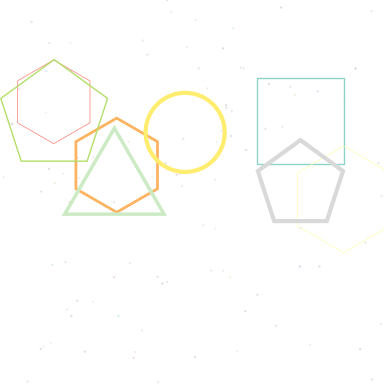[{"shape": "square", "thickness": 1, "radius": 0.56, "center": [0.781, 0.686]}, {"shape": "hexagon", "thickness": 0.5, "radius": 0.69, "center": [0.893, 0.482]}, {"shape": "hexagon", "thickness": 0.5, "radius": 0.54, "center": [0.14, 0.736]}, {"shape": "hexagon", "thickness": 2, "radius": 0.61, "center": [0.303, 0.571]}, {"shape": "pentagon", "thickness": 1, "radius": 0.73, "center": [0.141, 0.699]}, {"shape": "pentagon", "thickness": 3, "radius": 0.58, "center": [0.78, 0.52]}, {"shape": "triangle", "thickness": 2.5, "radius": 0.74, "center": [0.297, 0.518]}, {"shape": "circle", "thickness": 3, "radius": 0.51, "center": [0.481, 0.656]}]